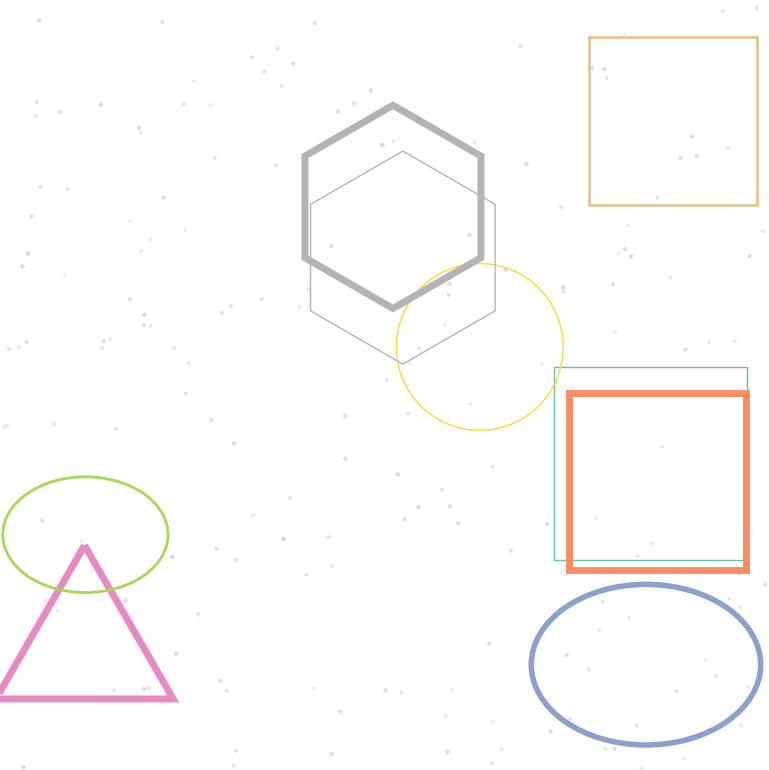[{"shape": "square", "thickness": 0.5, "radius": 0.63, "center": [0.845, 0.398]}, {"shape": "square", "thickness": 2.5, "radius": 0.57, "center": [0.854, 0.375]}, {"shape": "oval", "thickness": 2, "radius": 0.74, "center": [0.839, 0.137]}, {"shape": "triangle", "thickness": 2.5, "radius": 0.67, "center": [0.11, 0.159]}, {"shape": "oval", "thickness": 1, "radius": 0.54, "center": [0.111, 0.306]}, {"shape": "circle", "thickness": 0.5, "radius": 0.54, "center": [0.623, 0.549]}, {"shape": "square", "thickness": 1, "radius": 0.55, "center": [0.874, 0.843]}, {"shape": "hexagon", "thickness": 0.5, "radius": 0.69, "center": [0.523, 0.665]}, {"shape": "hexagon", "thickness": 2.5, "radius": 0.66, "center": [0.51, 0.731]}]